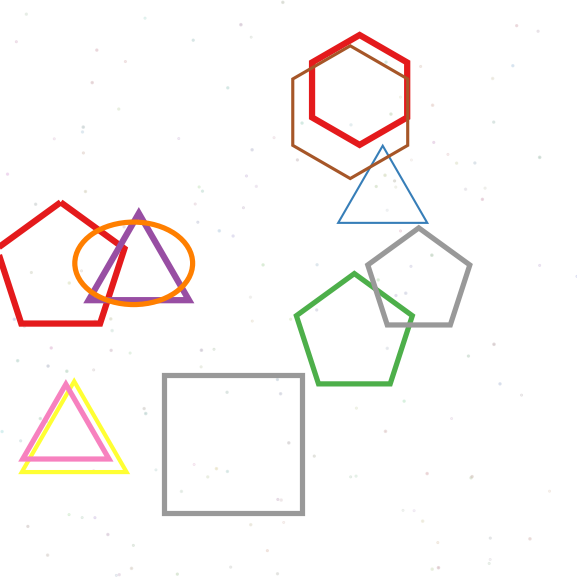[{"shape": "pentagon", "thickness": 3, "radius": 0.58, "center": [0.105, 0.533]}, {"shape": "hexagon", "thickness": 3, "radius": 0.48, "center": [0.623, 0.843]}, {"shape": "triangle", "thickness": 1, "radius": 0.45, "center": [0.663, 0.658]}, {"shape": "pentagon", "thickness": 2.5, "radius": 0.53, "center": [0.614, 0.42]}, {"shape": "triangle", "thickness": 3, "radius": 0.5, "center": [0.24, 0.529]}, {"shape": "oval", "thickness": 2.5, "radius": 0.51, "center": [0.232, 0.543]}, {"shape": "triangle", "thickness": 2, "radius": 0.52, "center": [0.128, 0.234]}, {"shape": "hexagon", "thickness": 1.5, "radius": 0.57, "center": [0.606, 0.805]}, {"shape": "triangle", "thickness": 2.5, "radius": 0.43, "center": [0.114, 0.247]}, {"shape": "square", "thickness": 2.5, "radius": 0.6, "center": [0.403, 0.231]}, {"shape": "pentagon", "thickness": 2.5, "radius": 0.46, "center": [0.725, 0.512]}]